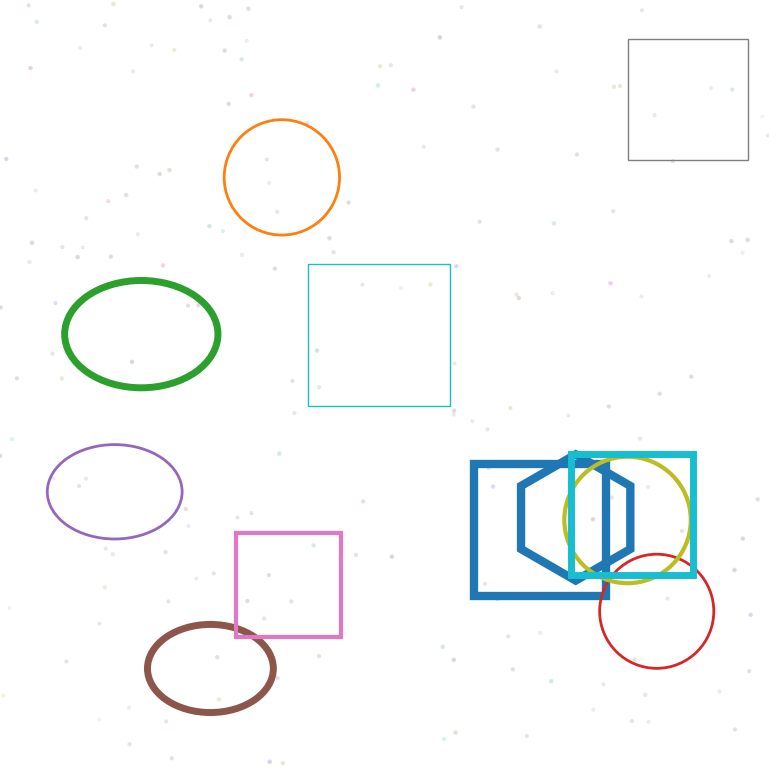[{"shape": "square", "thickness": 3, "radius": 0.43, "center": [0.702, 0.311]}, {"shape": "hexagon", "thickness": 3, "radius": 0.41, "center": [0.748, 0.328]}, {"shape": "circle", "thickness": 1, "radius": 0.37, "center": [0.366, 0.77]}, {"shape": "oval", "thickness": 2.5, "radius": 0.5, "center": [0.184, 0.566]}, {"shape": "circle", "thickness": 1, "radius": 0.37, "center": [0.853, 0.206]}, {"shape": "oval", "thickness": 1, "radius": 0.44, "center": [0.149, 0.361]}, {"shape": "oval", "thickness": 2.5, "radius": 0.41, "center": [0.273, 0.132]}, {"shape": "square", "thickness": 1.5, "radius": 0.34, "center": [0.375, 0.24]}, {"shape": "square", "thickness": 0.5, "radius": 0.39, "center": [0.894, 0.871]}, {"shape": "circle", "thickness": 1.5, "radius": 0.41, "center": [0.815, 0.325]}, {"shape": "square", "thickness": 2.5, "radius": 0.39, "center": [0.821, 0.332]}, {"shape": "square", "thickness": 0.5, "radius": 0.46, "center": [0.492, 0.565]}]